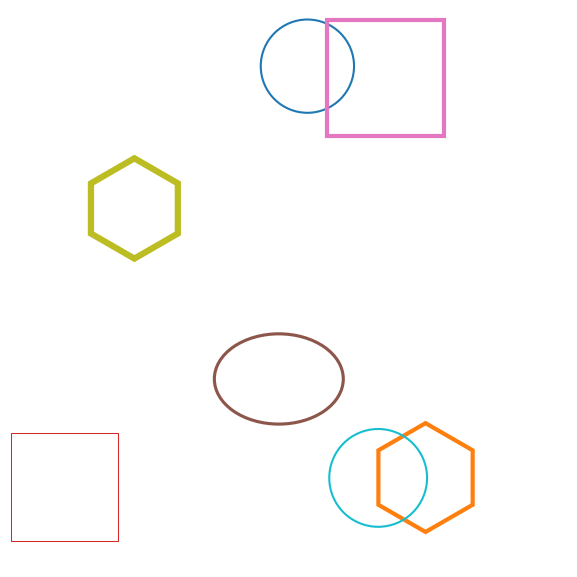[{"shape": "circle", "thickness": 1, "radius": 0.4, "center": [0.532, 0.885]}, {"shape": "hexagon", "thickness": 2, "radius": 0.47, "center": [0.737, 0.172]}, {"shape": "square", "thickness": 0.5, "radius": 0.47, "center": [0.112, 0.156]}, {"shape": "oval", "thickness": 1.5, "radius": 0.56, "center": [0.483, 0.343]}, {"shape": "square", "thickness": 2, "radius": 0.51, "center": [0.668, 0.864]}, {"shape": "hexagon", "thickness": 3, "radius": 0.43, "center": [0.233, 0.638]}, {"shape": "circle", "thickness": 1, "radius": 0.42, "center": [0.655, 0.172]}]